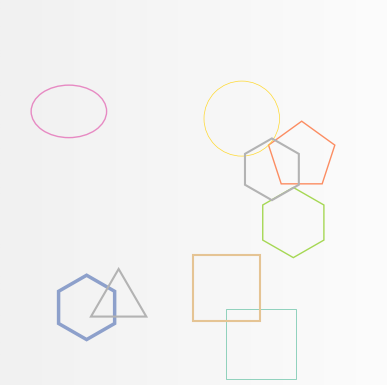[{"shape": "square", "thickness": 0.5, "radius": 0.45, "center": [0.674, 0.106]}, {"shape": "pentagon", "thickness": 1, "radius": 0.45, "center": [0.779, 0.595]}, {"shape": "hexagon", "thickness": 2.5, "radius": 0.42, "center": [0.224, 0.202]}, {"shape": "oval", "thickness": 1, "radius": 0.49, "center": [0.178, 0.711]}, {"shape": "hexagon", "thickness": 1, "radius": 0.46, "center": [0.757, 0.422]}, {"shape": "circle", "thickness": 0.5, "radius": 0.49, "center": [0.624, 0.692]}, {"shape": "square", "thickness": 1.5, "radius": 0.43, "center": [0.585, 0.251]}, {"shape": "hexagon", "thickness": 1.5, "radius": 0.4, "center": [0.702, 0.56]}, {"shape": "triangle", "thickness": 1.5, "radius": 0.41, "center": [0.306, 0.219]}]